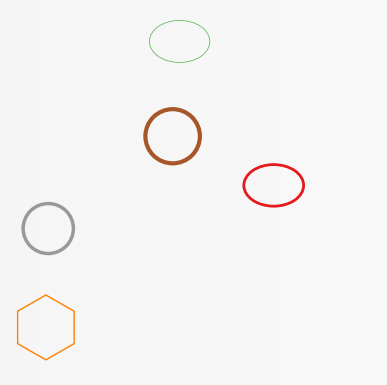[{"shape": "oval", "thickness": 2, "radius": 0.39, "center": [0.706, 0.518]}, {"shape": "oval", "thickness": 0.5, "radius": 0.39, "center": [0.464, 0.892]}, {"shape": "hexagon", "thickness": 1, "radius": 0.42, "center": [0.118, 0.15]}, {"shape": "circle", "thickness": 3, "radius": 0.35, "center": [0.446, 0.646]}, {"shape": "circle", "thickness": 2.5, "radius": 0.32, "center": [0.125, 0.406]}]